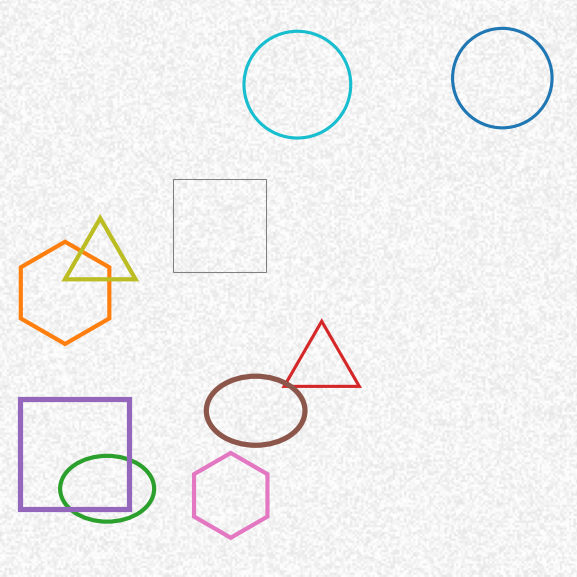[{"shape": "circle", "thickness": 1.5, "radius": 0.43, "center": [0.87, 0.864]}, {"shape": "hexagon", "thickness": 2, "radius": 0.44, "center": [0.113, 0.492]}, {"shape": "oval", "thickness": 2, "radius": 0.41, "center": [0.186, 0.153]}, {"shape": "triangle", "thickness": 1.5, "radius": 0.38, "center": [0.557, 0.368]}, {"shape": "square", "thickness": 2.5, "radius": 0.48, "center": [0.129, 0.212]}, {"shape": "oval", "thickness": 2.5, "radius": 0.43, "center": [0.443, 0.288]}, {"shape": "hexagon", "thickness": 2, "radius": 0.37, "center": [0.4, 0.141]}, {"shape": "square", "thickness": 0.5, "radius": 0.4, "center": [0.38, 0.609]}, {"shape": "triangle", "thickness": 2, "radius": 0.35, "center": [0.174, 0.551]}, {"shape": "circle", "thickness": 1.5, "radius": 0.46, "center": [0.515, 0.853]}]